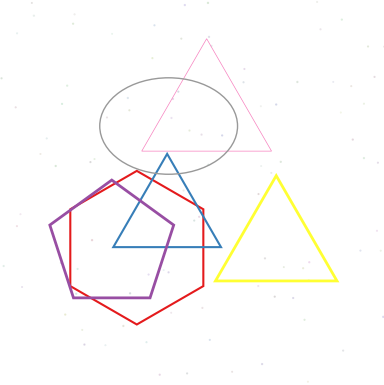[{"shape": "hexagon", "thickness": 1.5, "radius": 1.0, "center": [0.355, 0.357]}, {"shape": "triangle", "thickness": 1.5, "radius": 0.81, "center": [0.434, 0.439]}, {"shape": "pentagon", "thickness": 2, "radius": 0.85, "center": [0.29, 0.363]}, {"shape": "triangle", "thickness": 2, "radius": 0.91, "center": [0.717, 0.361]}, {"shape": "triangle", "thickness": 0.5, "radius": 0.97, "center": [0.537, 0.705]}, {"shape": "oval", "thickness": 1, "radius": 0.89, "center": [0.438, 0.673]}]